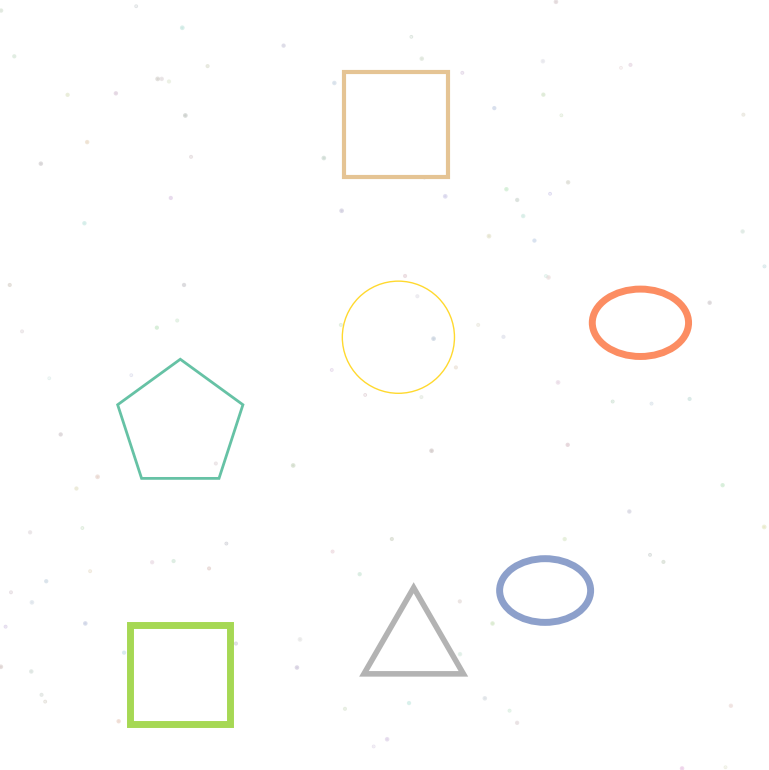[{"shape": "pentagon", "thickness": 1, "radius": 0.43, "center": [0.234, 0.448]}, {"shape": "oval", "thickness": 2.5, "radius": 0.31, "center": [0.832, 0.581]}, {"shape": "oval", "thickness": 2.5, "radius": 0.3, "center": [0.708, 0.233]}, {"shape": "square", "thickness": 2.5, "radius": 0.32, "center": [0.234, 0.124]}, {"shape": "circle", "thickness": 0.5, "radius": 0.36, "center": [0.517, 0.562]}, {"shape": "square", "thickness": 1.5, "radius": 0.34, "center": [0.514, 0.838]}, {"shape": "triangle", "thickness": 2, "radius": 0.37, "center": [0.537, 0.162]}]